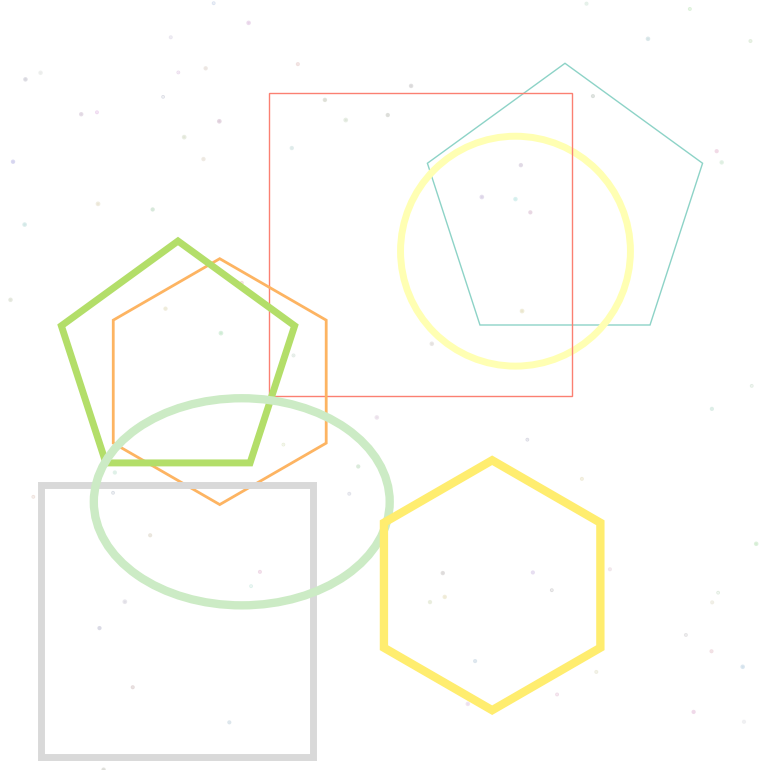[{"shape": "pentagon", "thickness": 0.5, "radius": 0.94, "center": [0.734, 0.73]}, {"shape": "circle", "thickness": 2.5, "radius": 0.75, "center": [0.669, 0.674]}, {"shape": "square", "thickness": 0.5, "radius": 0.98, "center": [0.546, 0.682]}, {"shape": "hexagon", "thickness": 1, "radius": 0.8, "center": [0.285, 0.504]}, {"shape": "pentagon", "thickness": 2.5, "radius": 0.8, "center": [0.231, 0.528]}, {"shape": "square", "thickness": 2.5, "radius": 0.88, "center": [0.229, 0.194]}, {"shape": "oval", "thickness": 3, "radius": 0.96, "center": [0.314, 0.348]}, {"shape": "hexagon", "thickness": 3, "radius": 0.81, "center": [0.639, 0.24]}]